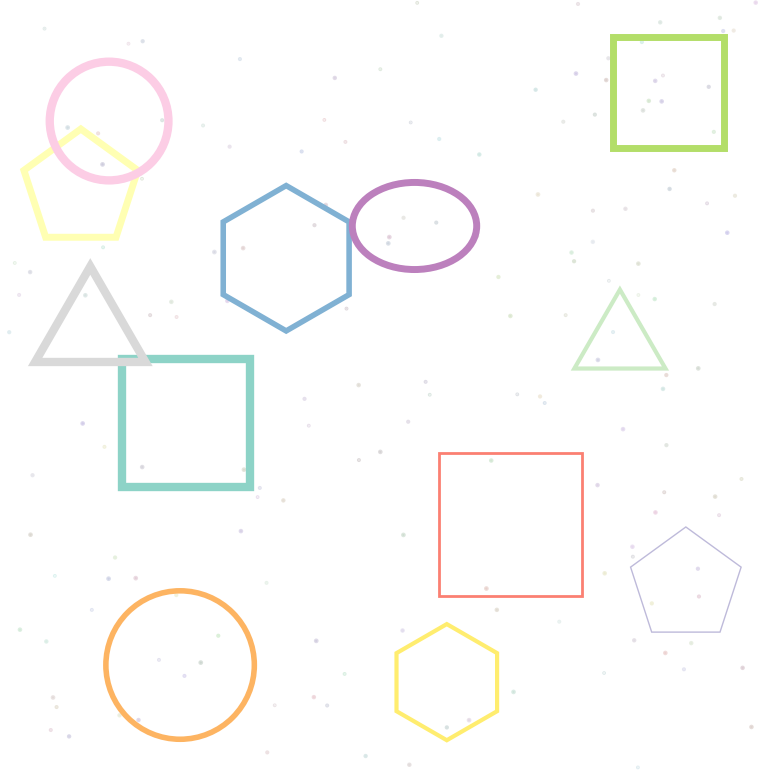[{"shape": "square", "thickness": 3, "radius": 0.42, "center": [0.241, 0.451]}, {"shape": "pentagon", "thickness": 2.5, "radius": 0.39, "center": [0.105, 0.755]}, {"shape": "pentagon", "thickness": 0.5, "radius": 0.38, "center": [0.891, 0.24]}, {"shape": "square", "thickness": 1, "radius": 0.46, "center": [0.663, 0.319]}, {"shape": "hexagon", "thickness": 2, "radius": 0.47, "center": [0.372, 0.665]}, {"shape": "circle", "thickness": 2, "radius": 0.48, "center": [0.234, 0.136]}, {"shape": "square", "thickness": 2.5, "radius": 0.36, "center": [0.868, 0.88]}, {"shape": "circle", "thickness": 3, "radius": 0.39, "center": [0.142, 0.843]}, {"shape": "triangle", "thickness": 3, "radius": 0.41, "center": [0.117, 0.571]}, {"shape": "oval", "thickness": 2.5, "radius": 0.4, "center": [0.538, 0.707]}, {"shape": "triangle", "thickness": 1.5, "radius": 0.34, "center": [0.805, 0.556]}, {"shape": "hexagon", "thickness": 1.5, "radius": 0.38, "center": [0.58, 0.114]}]